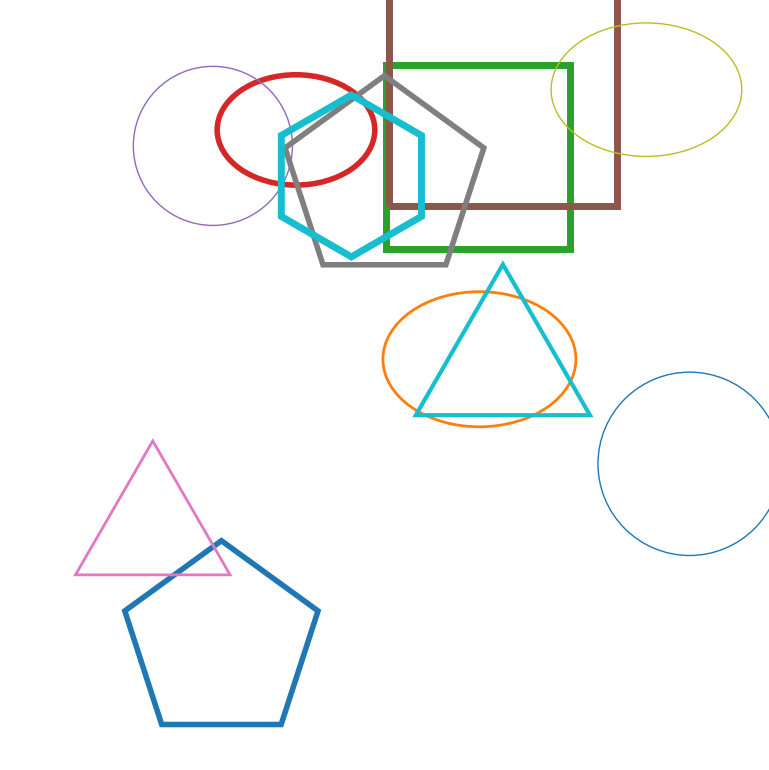[{"shape": "circle", "thickness": 0.5, "radius": 0.6, "center": [0.896, 0.398]}, {"shape": "pentagon", "thickness": 2, "radius": 0.66, "center": [0.288, 0.166]}, {"shape": "oval", "thickness": 1, "radius": 0.63, "center": [0.623, 0.533]}, {"shape": "square", "thickness": 2.5, "radius": 0.6, "center": [0.62, 0.796]}, {"shape": "oval", "thickness": 2, "radius": 0.51, "center": [0.384, 0.831]}, {"shape": "circle", "thickness": 0.5, "radius": 0.52, "center": [0.276, 0.811]}, {"shape": "square", "thickness": 2.5, "radius": 0.74, "center": [0.654, 0.881]}, {"shape": "triangle", "thickness": 1, "radius": 0.58, "center": [0.198, 0.311]}, {"shape": "pentagon", "thickness": 2, "radius": 0.68, "center": [0.499, 0.766]}, {"shape": "oval", "thickness": 0.5, "radius": 0.62, "center": [0.84, 0.884]}, {"shape": "triangle", "thickness": 1.5, "radius": 0.65, "center": [0.653, 0.526]}, {"shape": "hexagon", "thickness": 2.5, "radius": 0.53, "center": [0.456, 0.772]}]